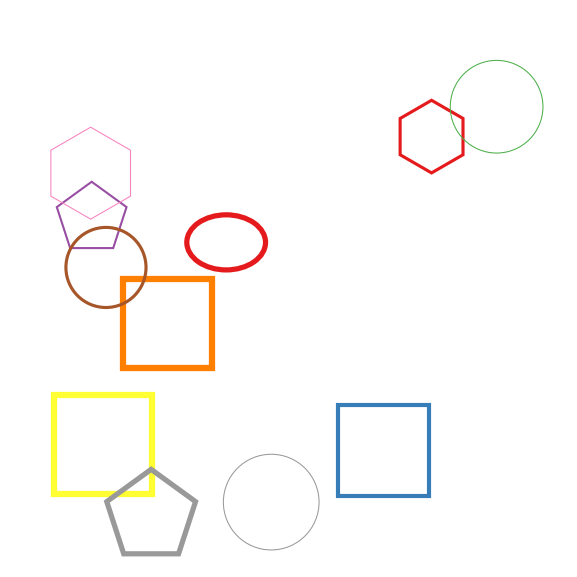[{"shape": "hexagon", "thickness": 1.5, "radius": 0.31, "center": [0.747, 0.763]}, {"shape": "oval", "thickness": 2.5, "radius": 0.34, "center": [0.392, 0.579]}, {"shape": "square", "thickness": 2, "radius": 0.39, "center": [0.664, 0.219]}, {"shape": "circle", "thickness": 0.5, "radius": 0.4, "center": [0.86, 0.814]}, {"shape": "pentagon", "thickness": 1, "radius": 0.32, "center": [0.159, 0.621]}, {"shape": "square", "thickness": 3, "radius": 0.38, "center": [0.29, 0.439]}, {"shape": "square", "thickness": 3, "radius": 0.42, "center": [0.178, 0.229]}, {"shape": "circle", "thickness": 1.5, "radius": 0.35, "center": [0.183, 0.536]}, {"shape": "hexagon", "thickness": 0.5, "radius": 0.4, "center": [0.157, 0.699]}, {"shape": "pentagon", "thickness": 2.5, "radius": 0.4, "center": [0.262, 0.106]}, {"shape": "circle", "thickness": 0.5, "radius": 0.41, "center": [0.47, 0.13]}]